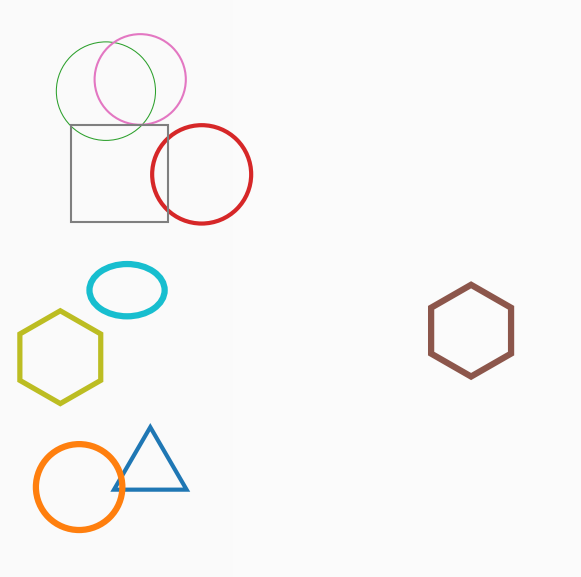[{"shape": "triangle", "thickness": 2, "radius": 0.36, "center": [0.259, 0.187]}, {"shape": "circle", "thickness": 3, "radius": 0.37, "center": [0.136, 0.156]}, {"shape": "circle", "thickness": 0.5, "radius": 0.43, "center": [0.182, 0.841]}, {"shape": "circle", "thickness": 2, "radius": 0.43, "center": [0.347, 0.697]}, {"shape": "hexagon", "thickness": 3, "radius": 0.4, "center": [0.81, 0.427]}, {"shape": "circle", "thickness": 1, "radius": 0.39, "center": [0.241, 0.862]}, {"shape": "square", "thickness": 1, "radius": 0.42, "center": [0.206, 0.699]}, {"shape": "hexagon", "thickness": 2.5, "radius": 0.4, "center": [0.104, 0.381]}, {"shape": "oval", "thickness": 3, "radius": 0.32, "center": [0.219, 0.497]}]